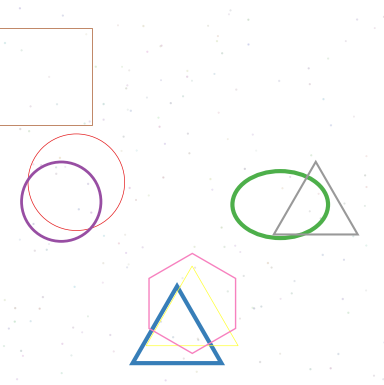[{"shape": "circle", "thickness": 0.5, "radius": 0.63, "center": [0.198, 0.527]}, {"shape": "triangle", "thickness": 3, "radius": 0.67, "center": [0.46, 0.123]}, {"shape": "oval", "thickness": 3, "radius": 0.62, "center": [0.728, 0.469]}, {"shape": "circle", "thickness": 2, "radius": 0.52, "center": [0.159, 0.476]}, {"shape": "triangle", "thickness": 0.5, "radius": 0.69, "center": [0.499, 0.171]}, {"shape": "square", "thickness": 0.5, "radius": 0.63, "center": [0.114, 0.802]}, {"shape": "hexagon", "thickness": 1, "radius": 0.65, "center": [0.499, 0.212]}, {"shape": "triangle", "thickness": 1.5, "radius": 0.63, "center": [0.82, 0.454]}]